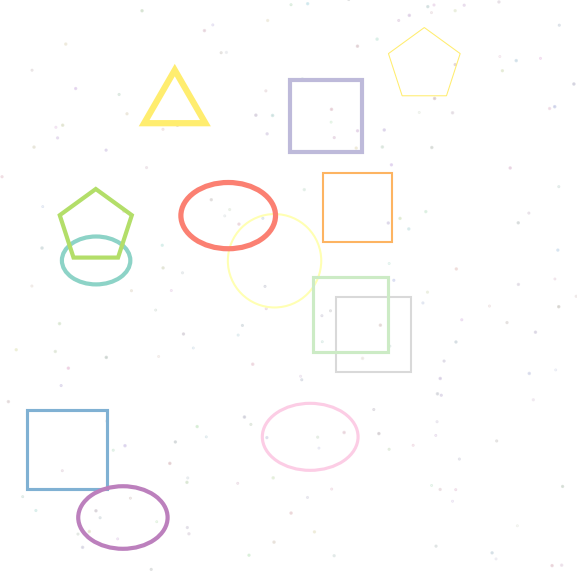[{"shape": "oval", "thickness": 2, "radius": 0.3, "center": [0.166, 0.548]}, {"shape": "circle", "thickness": 1, "radius": 0.4, "center": [0.475, 0.548]}, {"shape": "square", "thickness": 2, "radius": 0.31, "center": [0.565, 0.798]}, {"shape": "oval", "thickness": 2.5, "radius": 0.41, "center": [0.395, 0.626]}, {"shape": "square", "thickness": 1.5, "radius": 0.35, "center": [0.116, 0.221]}, {"shape": "square", "thickness": 1, "radius": 0.3, "center": [0.619, 0.64]}, {"shape": "pentagon", "thickness": 2, "radius": 0.33, "center": [0.166, 0.606]}, {"shape": "oval", "thickness": 1.5, "radius": 0.41, "center": [0.537, 0.243]}, {"shape": "square", "thickness": 1, "radius": 0.32, "center": [0.647, 0.42]}, {"shape": "oval", "thickness": 2, "radius": 0.39, "center": [0.213, 0.103]}, {"shape": "square", "thickness": 1.5, "radius": 0.33, "center": [0.607, 0.454]}, {"shape": "triangle", "thickness": 3, "radius": 0.31, "center": [0.303, 0.816]}, {"shape": "pentagon", "thickness": 0.5, "radius": 0.33, "center": [0.735, 0.886]}]